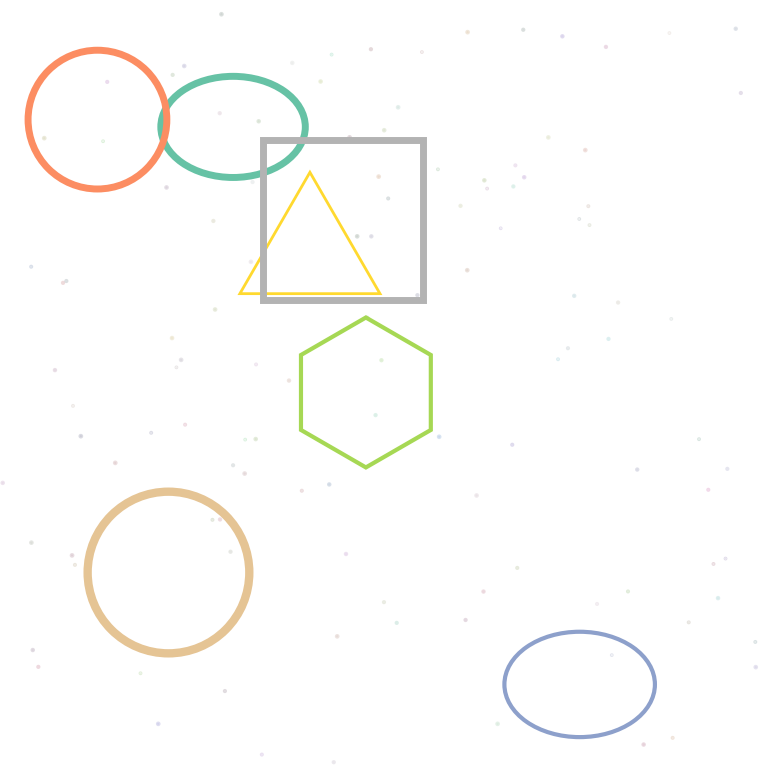[{"shape": "oval", "thickness": 2.5, "radius": 0.47, "center": [0.303, 0.835]}, {"shape": "circle", "thickness": 2.5, "radius": 0.45, "center": [0.127, 0.845]}, {"shape": "oval", "thickness": 1.5, "radius": 0.49, "center": [0.753, 0.111]}, {"shape": "hexagon", "thickness": 1.5, "radius": 0.49, "center": [0.475, 0.49]}, {"shape": "triangle", "thickness": 1, "radius": 0.53, "center": [0.403, 0.671]}, {"shape": "circle", "thickness": 3, "radius": 0.52, "center": [0.219, 0.256]}, {"shape": "square", "thickness": 2.5, "radius": 0.52, "center": [0.445, 0.715]}]